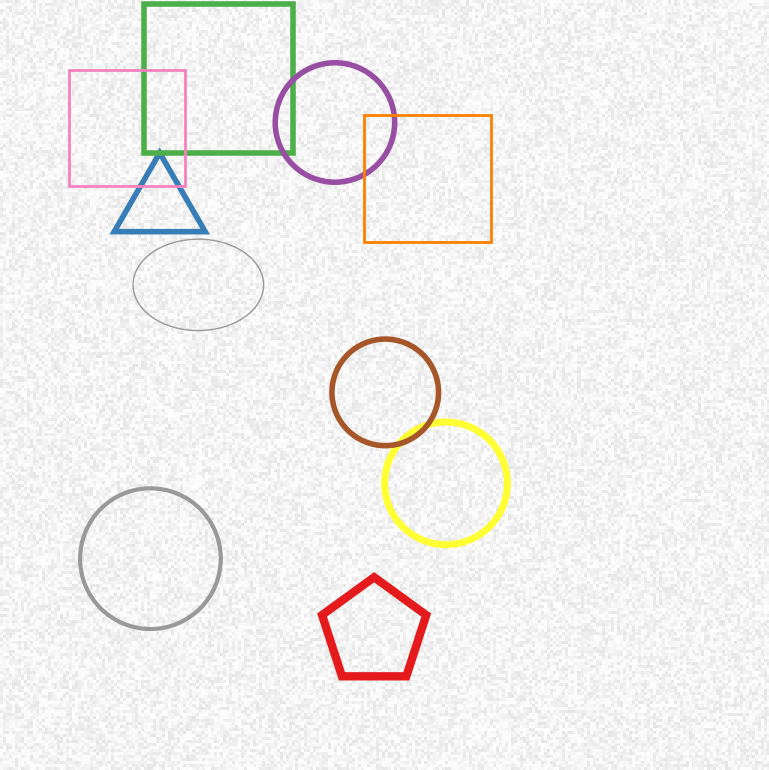[{"shape": "pentagon", "thickness": 3, "radius": 0.36, "center": [0.486, 0.179]}, {"shape": "triangle", "thickness": 2, "radius": 0.34, "center": [0.207, 0.733]}, {"shape": "square", "thickness": 2, "radius": 0.48, "center": [0.284, 0.898]}, {"shape": "circle", "thickness": 2, "radius": 0.39, "center": [0.435, 0.841]}, {"shape": "square", "thickness": 1, "radius": 0.41, "center": [0.555, 0.768]}, {"shape": "circle", "thickness": 2.5, "radius": 0.4, "center": [0.579, 0.372]}, {"shape": "circle", "thickness": 2, "radius": 0.35, "center": [0.5, 0.49]}, {"shape": "square", "thickness": 1, "radius": 0.37, "center": [0.165, 0.834]}, {"shape": "circle", "thickness": 1.5, "radius": 0.46, "center": [0.195, 0.274]}, {"shape": "oval", "thickness": 0.5, "radius": 0.42, "center": [0.258, 0.63]}]